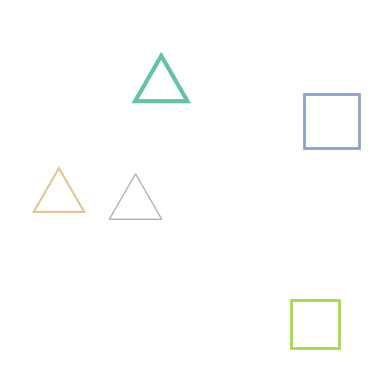[{"shape": "triangle", "thickness": 3, "radius": 0.39, "center": [0.419, 0.776]}, {"shape": "square", "thickness": 2, "radius": 0.35, "center": [0.862, 0.686]}, {"shape": "square", "thickness": 2, "radius": 0.31, "center": [0.819, 0.16]}, {"shape": "triangle", "thickness": 1.5, "radius": 0.38, "center": [0.153, 0.487]}, {"shape": "triangle", "thickness": 1, "radius": 0.39, "center": [0.352, 0.47]}]